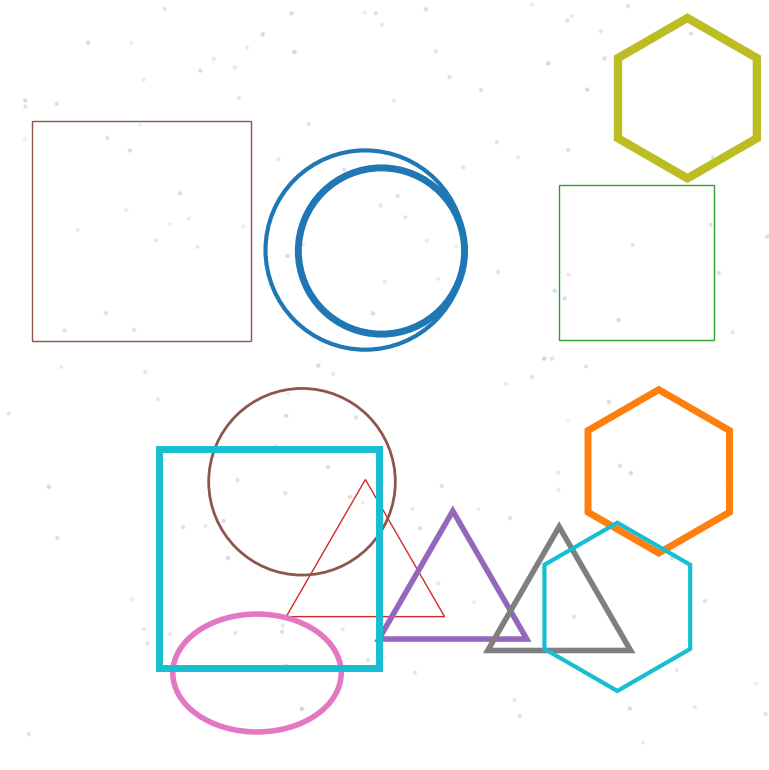[{"shape": "circle", "thickness": 2.5, "radius": 0.54, "center": [0.495, 0.674]}, {"shape": "circle", "thickness": 1.5, "radius": 0.65, "center": [0.474, 0.675]}, {"shape": "hexagon", "thickness": 2.5, "radius": 0.53, "center": [0.856, 0.388]}, {"shape": "square", "thickness": 0.5, "radius": 0.5, "center": [0.826, 0.659]}, {"shape": "triangle", "thickness": 0.5, "radius": 0.59, "center": [0.475, 0.259]}, {"shape": "triangle", "thickness": 2, "radius": 0.55, "center": [0.588, 0.226]}, {"shape": "square", "thickness": 0.5, "radius": 0.71, "center": [0.184, 0.7]}, {"shape": "circle", "thickness": 1, "radius": 0.61, "center": [0.392, 0.374]}, {"shape": "oval", "thickness": 2, "radius": 0.55, "center": [0.334, 0.126]}, {"shape": "triangle", "thickness": 2, "radius": 0.54, "center": [0.726, 0.209]}, {"shape": "hexagon", "thickness": 3, "radius": 0.52, "center": [0.893, 0.873]}, {"shape": "square", "thickness": 2.5, "radius": 0.71, "center": [0.35, 0.275]}, {"shape": "hexagon", "thickness": 1.5, "radius": 0.55, "center": [0.802, 0.212]}]